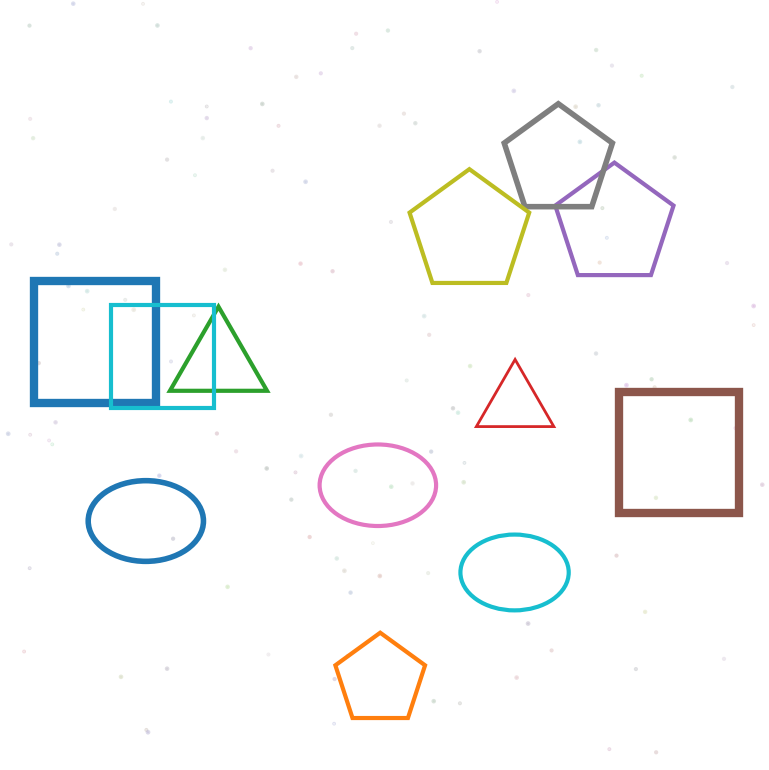[{"shape": "oval", "thickness": 2, "radius": 0.37, "center": [0.189, 0.323]}, {"shape": "square", "thickness": 3, "radius": 0.4, "center": [0.123, 0.556]}, {"shape": "pentagon", "thickness": 1.5, "radius": 0.31, "center": [0.494, 0.117]}, {"shape": "triangle", "thickness": 1.5, "radius": 0.36, "center": [0.284, 0.529]}, {"shape": "triangle", "thickness": 1, "radius": 0.29, "center": [0.669, 0.475]}, {"shape": "pentagon", "thickness": 1.5, "radius": 0.4, "center": [0.798, 0.708]}, {"shape": "square", "thickness": 3, "radius": 0.39, "center": [0.882, 0.413]}, {"shape": "oval", "thickness": 1.5, "radius": 0.38, "center": [0.491, 0.37]}, {"shape": "pentagon", "thickness": 2, "radius": 0.37, "center": [0.725, 0.791]}, {"shape": "pentagon", "thickness": 1.5, "radius": 0.41, "center": [0.61, 0.699]}, {"shape": "square", "thickness": 1.5, "radius": 0.34, "center": [0.211, 0.537]}, {"shape": "oval", "thickness": 1.5, "radius": 0.35, "center": [0.668, 0.257]}]